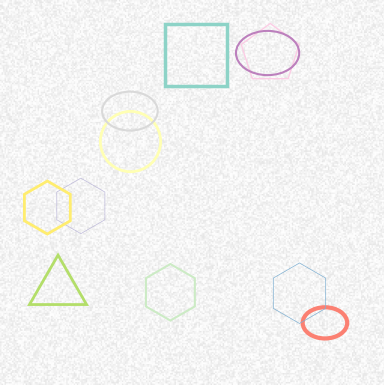[{"shape": "square", "thickness": 2.5, "radius": 0.4, "center": [0.508, 0.856]}, {"shape": "circle", "thickness": 2, "radius": 0.39, "center": [0.339, 0.632]}, {"shape": "hexagon", "thickness": 0.5, "radius": 0.36, "center": [0.21, 0.465]}, {"shape": "oval", "thickness": 3, "radius": 0.29, "center": [0.844, 0.161]}, {"shape": "hexagon", "thickness": 0.5, "radius": 0.39, "center": [0.778, 0.238]}, {"shape": "triangle", "thickness": 2, "radius": 0.43, "center": [0.151, 0.252]}, {"shape": "pentagon", "thickness": 1, "radius": 0.4, "center": [0.702, 0.86]}, {"shape": "oval", "thickness": 1.5, "radius": 0.36, "center": [0.337, 0.711]}, {"shape": "oval", "thickness": 1.5, "radius": 0.41, "center": [0.695, 0.862]}, {"shape": "hexagon", "thickness": 1.5, "radius": 0.37, "center": [0.443, 0.241]}, {"shape": "hexagon", "thickness": 2, "radius": 0.34, "center": [0.123, 0.461]}]